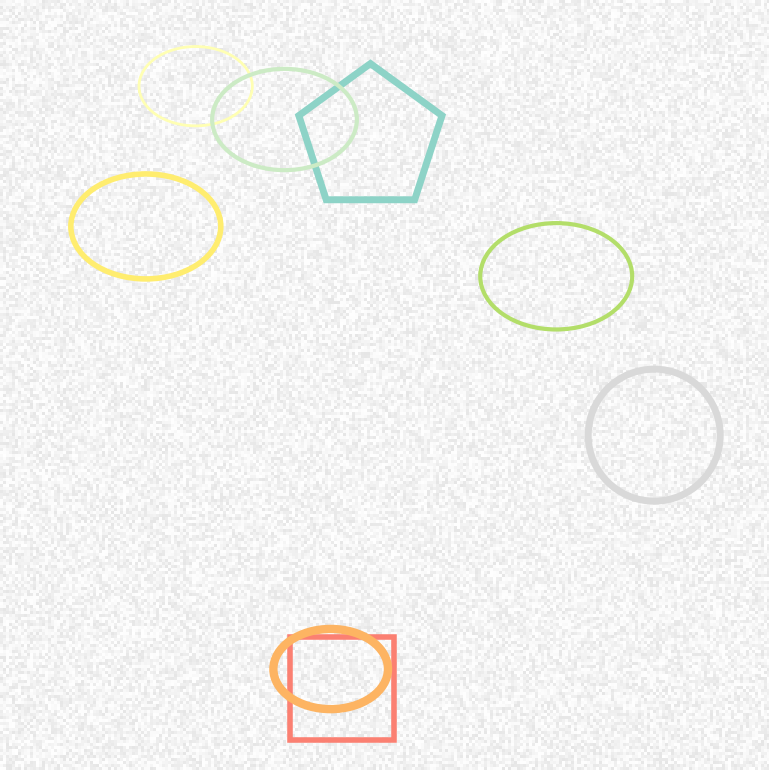[{"shape": "pentagon", "thickness": 2.5, "radius": 0.49, "center": [0.481, 0.82]}, {"shape": "oval", "thickness": 1, "radius": 0.37, "center": [0.254, 0.888]}, {"shape": "square", "thickness": 2, "radius": 0.34, "center": [0.444, 0.106]}, {"shape": "oval", "thickness": 3, "radius": 0.37, "center": [0.429, 0.131]}, {"shape": "oval", "thickness": 1.5, "radius": 0.49, "center": [0.722, 0.641]}, {"shape": "circle", "thickness": 2.5, "radius": 0.43, "center": [0.85, 0.435]}, {"shape": "oval", "thickness": 1.5, "radius": 0.47, "center": [0.369, 0.845]}, {"shape": "oval", "thickness": 2, "radius": 0.49, "center": [0.189, 0.706]}]